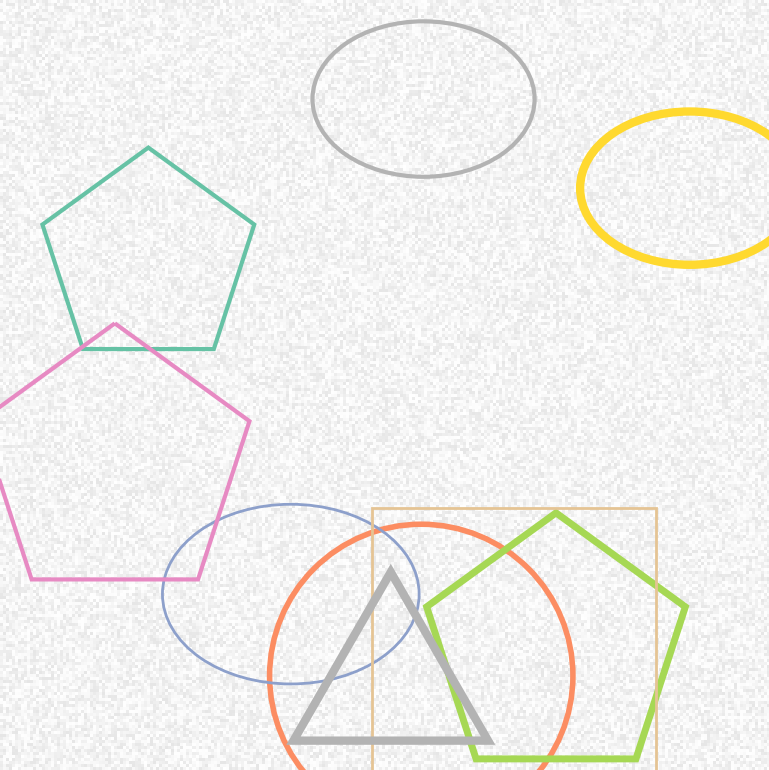[{"shape": "pentagon", "thickness": 1.5, "radius": 0.72, "center": [0.193, 0.664]}, {"shape": "circle", "thickness": 2, "radius": 0.98, "center": [0.547, 0.122]}, {"shape": "oval", "thickness": 1, "radius": 0.83, "center": [0.378, 0.228]}, {"shape": "pentagon", "thickness": 1.5, "radius": 0.92, "center": [0.149, 0.396]}, {"shape": "pentagon", "thickness": 2.5, "radius": 0.88, "center": [0.722, 0.157]}, {"shape": "oval", "thickness": 3, "radius": 0.71, "center": [0.896, 0.756]}, {"shape": "square", "thickness": 1, "radius": 0.92, "center": [0.667, 0.156]}, {"shape": "oval", "thickness": 1.5, "radius": 0.72, "center": [0.55, 0.871]}, {"shape": "triangle", "thickness": 3, "radius": 0.73, "center": [0.508, 0.111]}]